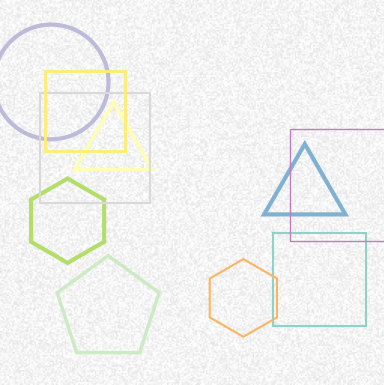[{"shape": "square", "thickness": 1.5, "radius": 0.6, "center": [0.83, 0.274]}, {"shape": "triangle", "thickness": 2.5, "radius": 0.58, "center": [0.295, 0.618]}, {"shape": "circle", "thickness": 3, "radius": 0.74, "center": [0.133, 0.787]}, {"shape": "triangle", "thickness": 3, "radius": 0.61, "center": [0.792, 0.504]}, {"shape": "hexagon", "thickness": 1.5, "radius": 0.5, "center": [0.632, 0.226]}, {"shape": "hexagon", "thickness": 3, "radius": 0.55, "center": [0.176, 0.427]}, {"shape": "square", "thickness": 1.5, "radius": 0.71, "center": [0.247, 0.616]}, {"shape": "square", "thickness": 1, "radius": 0.73, "center": [0.898, 0.519]}, {"shape": "pentagon", "thickness": 2.5, "radius": 0.7, "center": [0.281, 0.197]}, {"shape": "square", "thickness": 2, "radius": 0.52, "center": [0.221, 0.712]}]